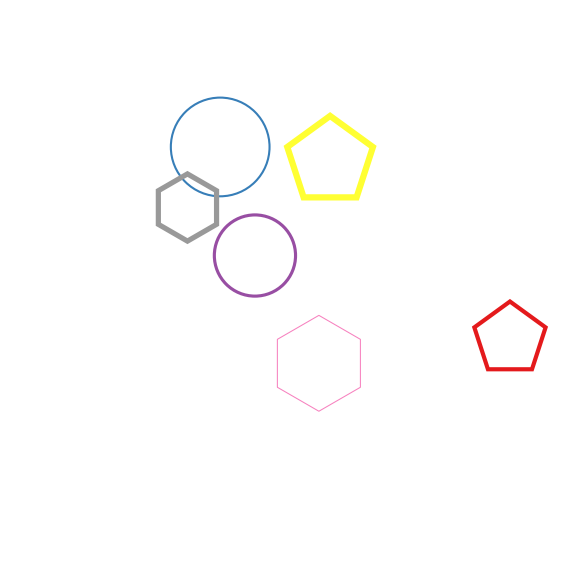[{"shape": "pentagon", "thickness": 2, "radius": 0.32, "center": [0.883, 0.412]}, {"shape": "circle", "thickness": 1, "radius": 0.43, "center": [0.381, 0.745]}, {"shape": "circle", "thickness": 1.5, "radius": 0.35, "center": [0.441, 0.557]}, {"shape": "pentagon", "thickness": 3, "radius": 0.39, "center": [0.572, 0.72]}, {"shape": "hexagon", "thickness": 0.5, "radius": 0.42, "center": [0.552, 0.37]}, {"shape": "hexagon", "thickness": 2.5, "radius": 0.29, "center": [0.325, 0.64]}]